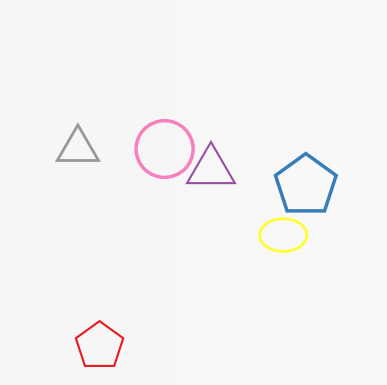[{"shape": "pentagon", "thickness": 1.5, "radius": 0.32, "center": [0.257, 0.102]}, {"shape": "pentagon", "thickness": 2.5, "radius": 0.41, "center": [0.789, 0.519]}, {"shape": "triangle", "thickness": 1.5, "radius": 0.36, "center": [0.544, 0.56]}, {"shape": "oval", "thickness": 2, "radius": 0.3, "center": [0.731, 0.389]}, {"shape": "circle", "thickness": 2.5, "radius": 0.37, "center": [0.425, 0.613]}, {"shape": "triangle", "thickness": 2, "radius": 0.31, "center": [0.201, 0.614]}]